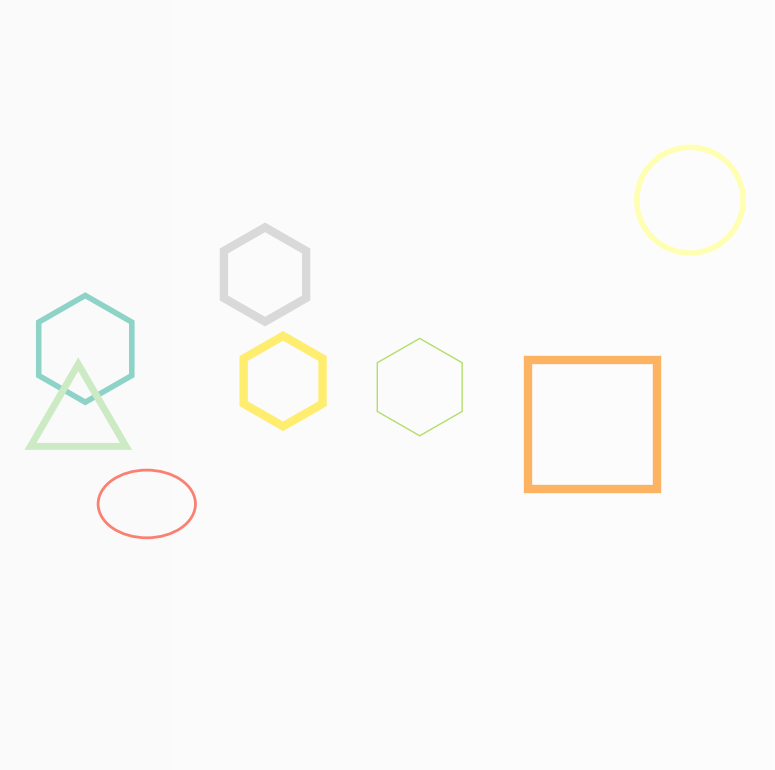[{"shape": "hexagon", "thickness": 2, "radius": 0.35, "center": [0.11, 0.547]}, {"shape": "circle", "thickness": 2, "radius": 0.34, "center": [0.89, 0.74]}, {"shape": "oval", "thickness": 1, "radius": 0.31, "center": [0.189, 0.346]}, {"shape": "square", "thickness": 3, "radius": 0.42, "center": [0.765, 0.449]}, {"shape": "hexagon", "thickness": 0.5, "radius": 0.32, "center": [0.542, 0.497]}, {"shape": "hexagon", "thickness": 3, "radius": 0.31, "center": [0.342, 0.644]}, {"shape": "triangle", "thickness": 2.5, "radius": 0.36, "center": [0.101, 0.456]}, {"shape": "hexagon", "thickness": 3, "radius": 0.29, "center": [0.365, 0.505]}]